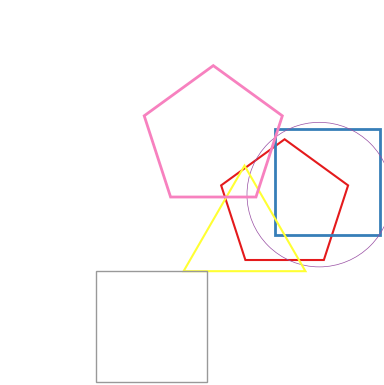[{"shape": "pentagon", "thickness": 1.5, "radius": 0.87, "center": [0.739, 0.465]}, {"shape": "square", "thickness": 2, "radius": 0.69, "center": [0.85, 0.527]}, {"shape": "circle", "thickness": 0.5, "radius": 0.94, "center": [0.829, 0.495]}, {"shape": "triangle", "thickness": 1.5, "radius": 0.91, "center": [0.635, 0.387]}, {"shape": "pentagon", "thickness": 2, "radius": 0.94, "center": [0.554, 0.641]}, {"shape": "square", "thickness": 1, "radius": 0.72, "center": [0.394, 0.152]}]